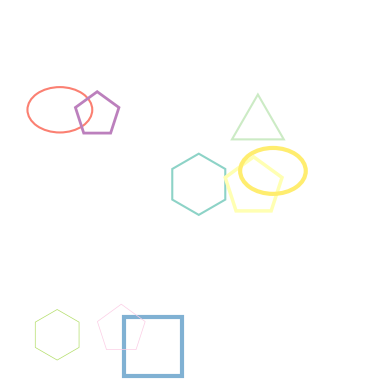[{"shape": "hexagon", "thickness": 1.5, "radius": 0.4, "center": [0.516, 0.521]}, {"shape": "pentagon", "thickness": 2.5, "radius": 0.39, "center": [0.659, 0.515]}, {"shape": "oval", "thickness": 1.5, "radius": 0.42, "center": [0.155, 0.715]}, {"shape": "square", "thickness": 3, "radius": 0.38, "center": [0.398, 0.1]}, {"shape": "hexagon", "thickness": 0.5, "radius": 0.33, "center": [0.148, 0.13]}, {"shape": "pentagon", "thickness": 0.5, "radius": 0.33, "center": [0.315, 0.145]}, {"shape": "pentagon", "thickness": 2, "radius": 0.3, "center": [0.252, 0.702]}, {"shape": "triangle", "thickness": 1.5, "radius": 0.39, "center": [0.67, 0.677]}, {"shape": "oval", "thickness": 3, "radius": 0.43, "center": [0.709, 0.556]}]